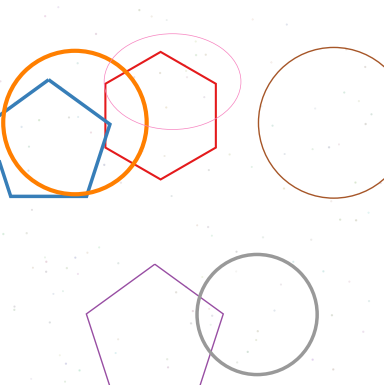[{"shape": "hexagon", "thickness": 1.5, "radius": 0.83, "center": [0.417, 0.7]}, {"shape": "pentagon", "thickness": 2.5, "radius": 0.84, "center": [0.126, 0.625]}, {"shape": "pentagon", "thickness": 1, "radius": 0.93, "center": [0.402, 0.127]}, {"shape": "circle", "thickness": 3, "radius": 0.93, "center": [0.195, 0.682]}, {"shape": "circle", "thickness": 1, "radius": 0.98, "center": [0.867, 0.681]}, {"shape": "oval", "thickness": 0.5, "radius": 0.89, "center": [0.448, 0.788]}, {"shape": "circle", "thickness": 2.5, "radius": 0.78, "center": [0.668, 0.183]}]